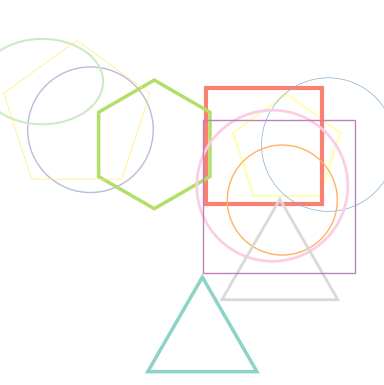[{"shape": "triangle", "thickness": 2.5, "radius": 0.82, "center": [0.526, 0.117]}, {"shape": "pentagon", "thickness": 1.5, "radius": 0.73, "center": [0.745, 0.61]}, {"shape": "circle", "thickness": 1, "radius": 0.82, "center": [0.235, 0.663]}, {"shape": "square", "thickness": 3, "radius": 0.75, "center": [0.686, 0.621]}, {"shape": "circle", "thickness": 0.5, "radius": 0.87, "center": [0.853, 0.624]}, {"shape": "circle", "thickness": 1, "radius": 0.71, "center": [0.733, 0.48]}, {"shape": "hexagon", "thickness": 2.5, "radius": 0.84, "center": [0.401, 0.625]}, {"shape": "circle", "thickness": 2, "radius": 0.98, "center": [0.707, 0.518]}, {"shape": "triangle", "thickness": 2, "radius": 0.87, "center": [0.727, 0.308]}, {"shape": "square", "thickness": 1, "radius": 0.99, "center": [0.725, 0.49]}, {"shape": "oval", "thickness": 1.5, "radius": 0.79, "center": [0.109, 0.788]}, {"shape": "pentagon", "thickness": 0.5, "radius": 1.0, "center": [0.199, 0.696]}]